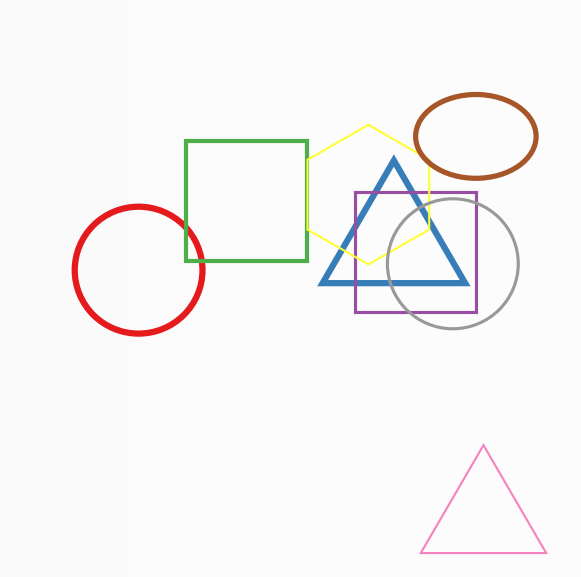[{"shape": "circle", "thickness": 3, "radius": 0.55, "center": [0.238, 0.531]}, {"shape": "triangle", "thickness": 3, "radius": 0.71, "center": [0.678, 0.58]}, {"shape": "square", "thickness": 2, "radius": 0.52, "center": [0.424, 0.651]}, {"shape": "square", "thickness": 1.5, "radius": 0.52, "center": [0.716, 0.563]}, {"shape": "hexagon", "thickness": 1, "radius": 0.6, "center": [0.634, 0.662]}, {"shape": "oval", "thickness": 2.5, "radius": 0.52, "center": [0.819, 0.763]}, {"shape": "triangle", "thickness": 1, "radius": 0.62, "center": [0.832, 0.104]}, {"shape": "circle", "thickness": 1.5, "radius": 0.56, "center": [0.779, 0.542]}]